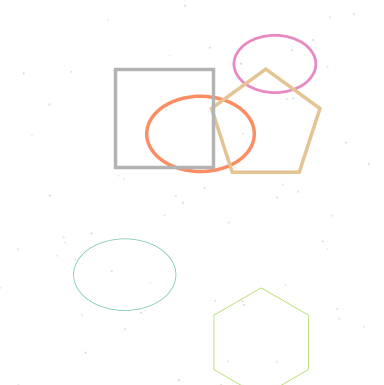[{"shape": "oval", "thickness": 0.5, "radius": 0.66, "center": [0.324, 0.287]}, {"shape": "oval", "thickness": 2.5, "radius": 0.7, "center": [0.521, 0.652]}, {"shape": "oval", "thickness": 2, "radius": 0.53, "center": [0.714, 0.834]}, {"shape": "hexagon", "thickness": 0.5, "radius": 0.71, "center": [0.678, 0.111]}, {"shape": "pentagon", "thickness": 2.5, "radius": 0.74, "center": [0.69, 0.673]}, {"shape": "square", "thickness": 2.5, "radius": 0.64, "center": [0.426, 0.694]}]